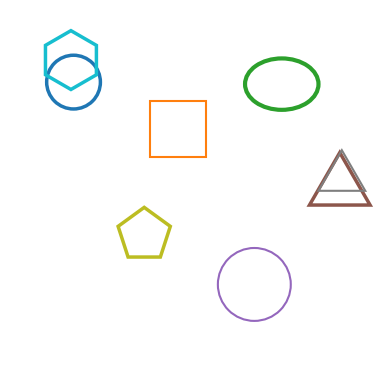[{"shape": "circle", "thickness": 2.5, "radius": 0.35, "center": [0.191, 0.787]}, {"shape": "square", "thickness": 1.5, "radius": 0.36, "center": [0.462, 0.665]}, {"shape": "oval", "thickness": 3, "radius": 0.48, "center": [0.732, 0.781]}, {"shape": "circle", "thickness": 1.5, "radius": 0.47, "center": [0.661, 0.261]}, {"shape": "triangle", "thickness": 2.5, "radius": 0.45, "center": [0.883, 0.513]}, {"shape": "triangle", "thickness": 1.5, "radius": 0.35, "center": [0.888, 0.54]}, {"shape": "pentagon", "thickness": 2.5, "radius": 0.36, "center": [0.375, 0.39]}, {"shape": "hexagon", "thickness": 2.5, "radius": 0.38, "center": [0.184, 0.844]}]